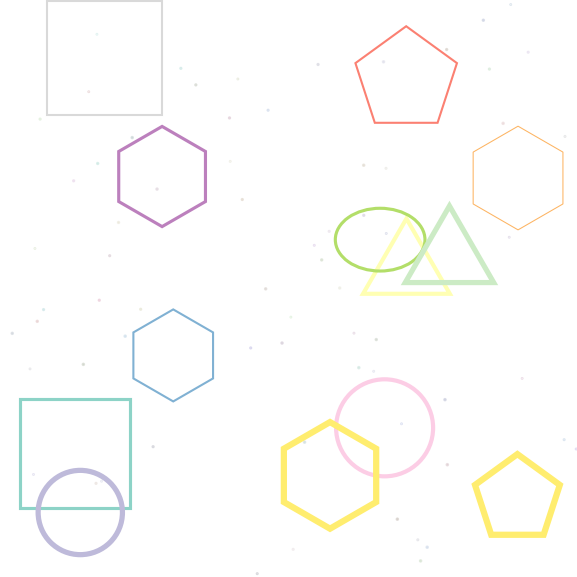[{"shape": "square", "thickness": 1.5, "radius": 0.47, "center": [0.13, 0.214]}, {"shape": "triangle", "thickness": 2, "radius": 0.43, "center": [0.704, 0.534]}, {"shape": "circle", "thickness": 2.5, "radius": 0.36, "center": [0.139, 0.112]}, {"shape": "pentagon", "thickness": 1, "radius": 0.46, "center": [0.703, 0.861]}, {"shape": "hexagon", "thickness": 1, "radius": 0.4, "center": [0.3, 0.384]}, {"shape": "hexagon", "thickness": 0.5, "radius": 0.45, "center": [0.897, 0.691]}, {"shape": "oval", "thickness": 1.5, "radius": 0.39, "center": [0.658, 0.584]}, {"shape": "circle", "thickness": 2, "radius": 0.42, "center": [0.666, 0.258]}, {"shape": "square", "thickness": 1, "radius": 0.49, "center": [0.181, 0.899]}, {"shape": "hexagon", "thickness": 1.5, "radius": 0.43, "center": [0.281, 0.693]}, {"shape": "triangle", "thickness": 2.5, "radius": 0.44, "center": [0.778, 0.554]}, {"shape": "pentagon", "thickness": 3, "radius": 0.39, "center": [0.896, 0.136]}, {"shape": "hexagon", "thickness": 3, "radius": 0.46, "center": [0.571, 0.176]}]